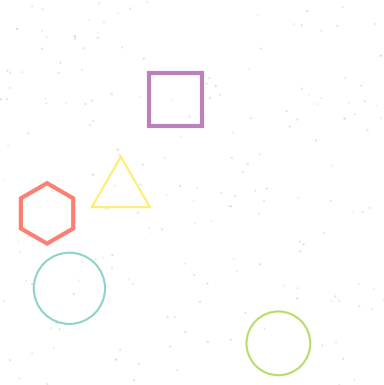[{"shape": "circle", "thickness": 1.5, "radius": 0.46, "center": [0.18, 0.251]}, {"shape": "hexagon", "thickness": 3, "radius": 0.39, "center": [0.122, 0.446]}, {"shape": "circle", "thickness": 1.5, "radius": 0.41, "center": [0.723, 0.108]}, {"shape": "square", "thickness": 3, "radius": 0.34, "center": [0.456, 0.742]}, {"shape": "triangle", "thickness": 1.5, "radius": 0.44, "center": [0.314, 0.506]}]